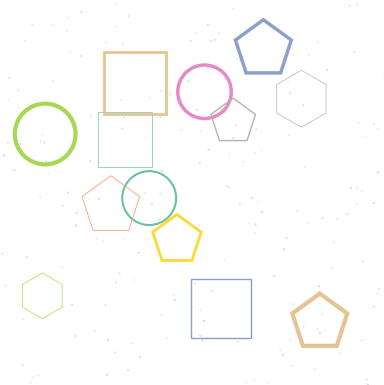[{"shape": "circle", "thickness": 1.5, "radius": 0.35, "center": [0.388, 0.485]}, {"shape": "square", "thickness": 0.5, "radius": 0.36, "center": [0.325, 0.638]}, {"shape": "pentagon", "thickness": 0.5, "radius": 0.39, "center": [0.288, 0.465]}, {"shape": "square", "thickness": 1, "radius": 0.39, "center": [0.573, 0.199]}, {"shape": "pentagon", "thickness": 2.5, "radius": 0.38, "center": [0.684, 0.872]}, {"shape": "circle", "thickness": 2.5, "radius": 0.35, "center": [0.531, 0.762]}, {"shape": "hexagon", "thickness": 0.5, "radius": 0.3, "center": [0.11, 0.232]}, {"shape": "circle", "thickness": 3, "radius": 0.39, "center": [0.117, 0.652]}, {"shape": "pentagon", "thickness": 2, "radius": 0.33, "center": [0.46, 0.377]}, {"shape": "square", "thickness": 2, "radius": 0.4, "center": [0.351, 0.784]}, {"shape": "pentagon", "thickness": 3, "radius": 0.38, "center": [0.831, 0.162]}, {"shape": "pentagon", "thickness": 1, "radius": 0.3, "center": [0.606, 0.684]}, {"shape": "hexagon", "thickness": 0.5, "radius": 0.37, "center": [0.783, 0.744]}]